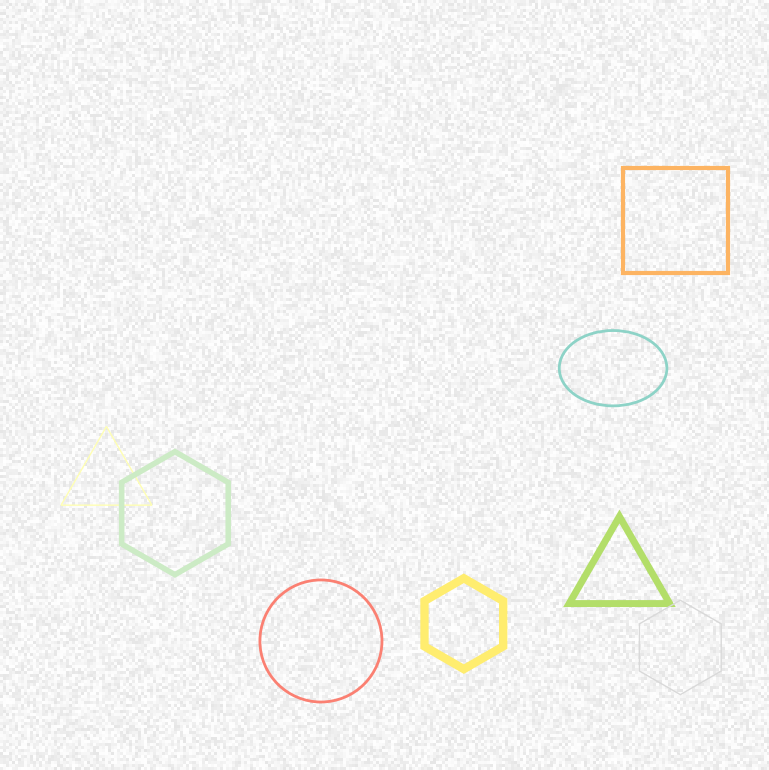[{"shape": "oval", "thickness": 1, "radius": 0.35, "center": [0.796, 0.522]}, {"shape": "triangle", "thickness": 0.5, "radius": 0.34, "center": [0.138, 0.378]}, {"shape": "circle", "thickness": 1, "radius": 0.4, "center": [0.417, 0.168]}, {"shape": "square", "thickness": 1.5, "radius": 0.34, "center": [0.878, 0.713]}, {"shape": "triangle", "thickness": 2.5, "radius": 0.38, "center": [0.804, 0.254]}, {"shape": "hexagon", "thickness": 0.5, "radius": 0.31, "center": [0.884, 0.159]}, {"shape": "hexagon", "thickness": 2, "radius": 0.4, "center": [0.227, 0.334]}, {"shape": "hexagon", "thickness": 3, "radius": 0.29, "center": [0.602, 0.19]}]